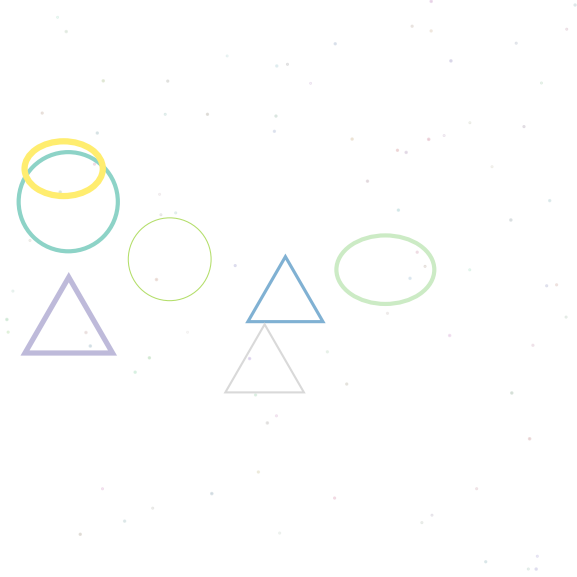[{"shape": "circle", "thickness": 2, "radius": 0.43, "center": [0.118, 0.65]}, {"shape": "triangle", "thickness": 2.5, "radius": 0.44, "center": [0.119, 0.432]}, {"shape": "triangle", "thickness": 1.5, "radius": 0.38, "center": [0.494, 0.48]}, {"shape": "circle", "thickness": 0.5, "radius": 0.36, "center": [0.294, 0.55]}, {"shape": "triangle", "thickness": 1, "radius": 0.39, "center": [0.458, 0.359]}, {"shape": "oval", "thickness": 2, "radius": 0.42, "center": [0.667, 0.532]}, {"shape": "oval", "thickness": 3, "radius": 0.34, "center": [0.11, 0.707]}]